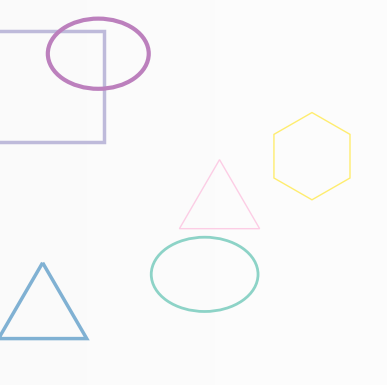[{"shape": "oval", "thickness": 2, "radius": 0.69, "center": [0.528, 0.287]}, {"shape": "square", "thickness": 2.5, "radius": 0.72, "center": [0.125, 0.776]}, {"shape": "triangle", "thickness": 2.5, "radius": 0.66, "center": [0.11, 0.186]}, {"shape": "triangle", "thickness": 1, "radius": 0.6, "center": [0.567, 0.466]}, {"shape": "oval", "thickness": 3, "radius": 0.65, "center": [0.254, 0.86]}, {"shape": "hexagon", "thickness": 1, "radius": 0.57, "center": [0.805, 0.594]}]